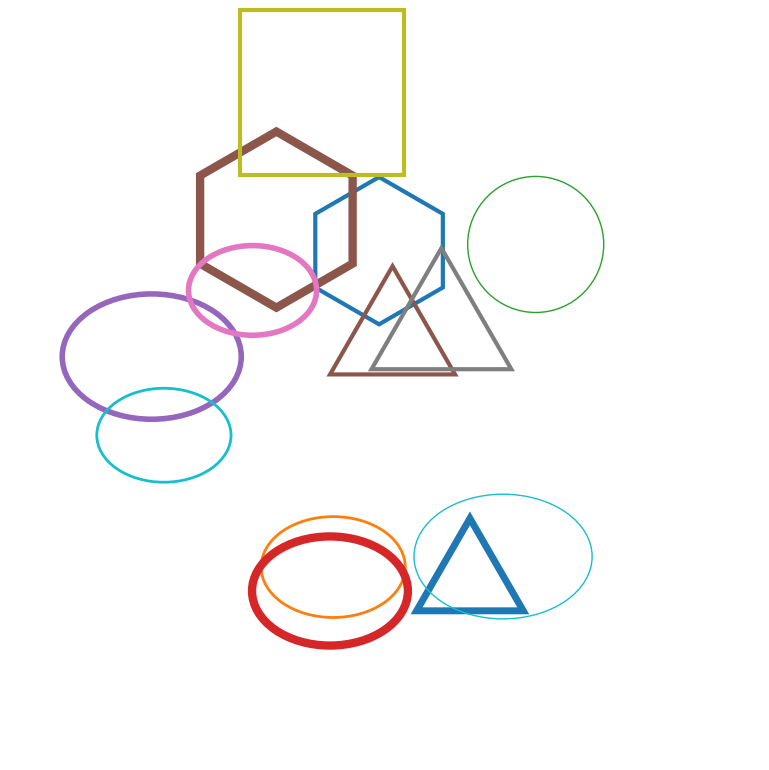[{"shape": "hexagon", "thickness": 1.5, "radius": 0.48, "center": [0.492, 0.674]}, {"shape": "triangle", "thickness": 2.5, "radius": 0.4, "center": [0.61, 0.247]}, {"shape": "oval", "thickness": 1, "radius": 0.47, "center": [0.433, 0.264]}, {"shape": "circle", "thickness": 0.5, "radius": 0.44, "center": [0.696, 0.683]}, {"shape": "oval", "thickness": 3, "radius": 0.51, "center": [0.429, 0.232]}, {"shape": "oval", "thickness": 2, "radius": 0.58, "center": [0.197, 0.537]}, {"shape": "triangle", "thickness": 1.5, "radius": 0.47, "center": [0.51, 0.561]}, {"shape": "hexagon", "thickness": 3, "radius": 0.57, "center": [0.359, 0.715]}, {"shape": "oval", "thickness": 2, "radius": 0.42, "center": [0.328, 0.623]}, {"shape": "triangle", "thickness": 1.5, "radius": 0.52, "center": [0.573, 0.573]}, {"shape": "square", "thickness": 1.5, "radius": 0.54, "center": [0.418, 0.88]}, {"shape": "oval", "thickness": 0.5, "radius": 0.58, "center": [0.653, 0.277]}, {"shape": "oval", "thickness": 1, "radius": 0.44, "center": [0.213, 0.435]}]